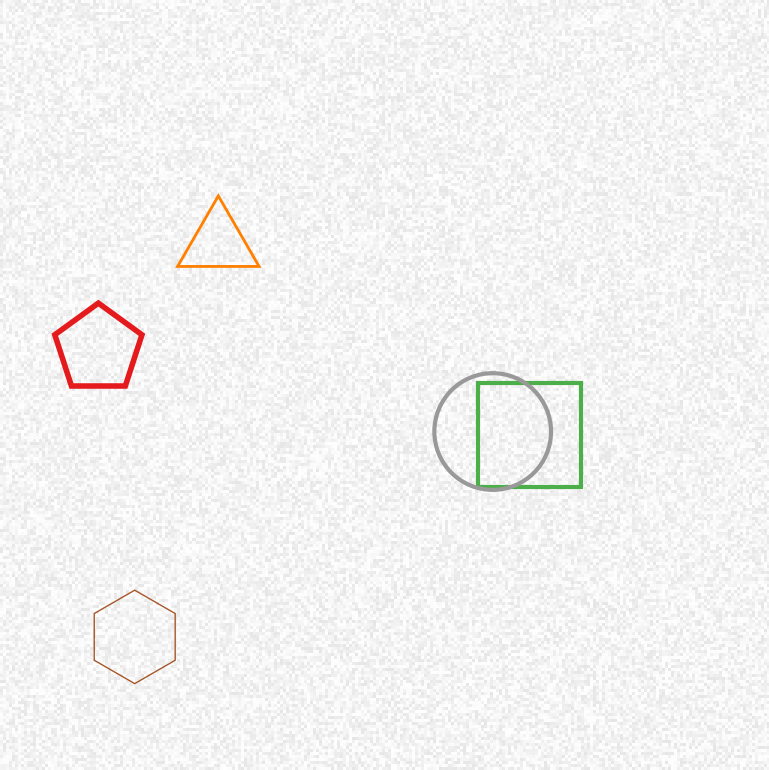[{"shape": "pentagon", "thickness": 2, "radius": 0.3, "center": [0.128, 0.547]}, {"shape": "square", "thickness": 1.5, "radius": 0.34, "center": [0.688, 0.435]}, {"shape": "triangle", "thickness": 1, "radius": 0.31, "center": [0.284, 0.685]}, {"shape": "hexagon", "thickness": 0.5, "radius": 0.3, "center": [0.175, 0.173]}, {"shape": "circle", "thickness": 1.5, "radius": 0.38, "center": [0.64, 0.44]}]